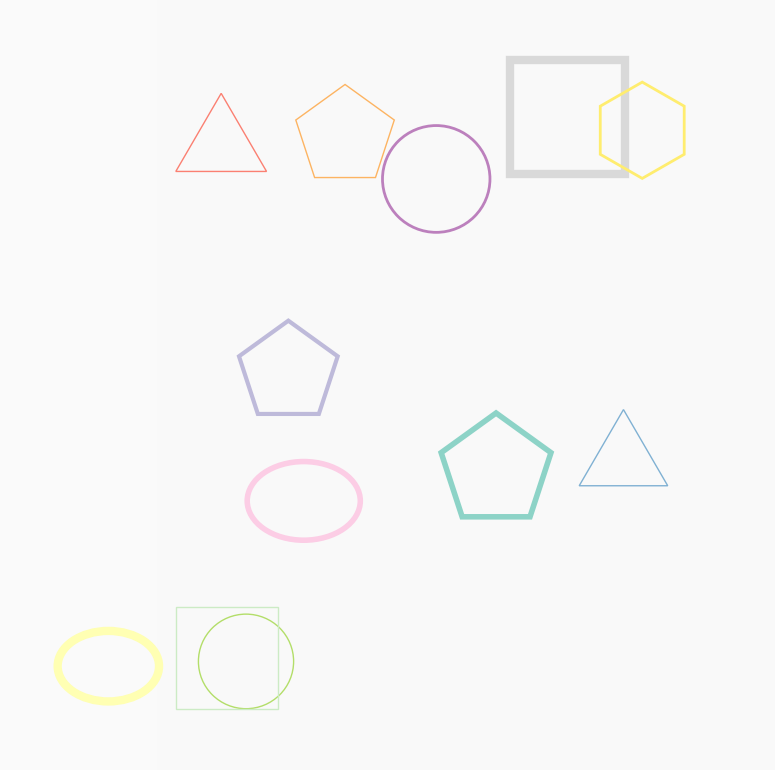[{"shape": "pentagon", "thickness": 2, "radius": 0.37, "center": [0.64, 0.389]}, {"shape": "oval", "thickness": 3, "radius": 0.33, "center": [0.14, 0.135]}, {"shape": "pentagon", "thickness": 1.5, "radius": 0.33, "center": [0.372, 0.517]}, {"shape": "triangle", "thickness": 0.5, "radius": 0.34, "center": [0.285, 0.811]}, {"shape": "triangle", "thickness": 0.5, "radius": 0.33, "center": [0.804, 0.402]}, {"shape": "pentagon", "thickness": 0.5, "radius": 0.33, "center": [0.445, 0.823]}, {"shape": "circle", "thickness": 0.5, "radius": 0.31, "center": [0.317, 0.141]}, {"shape": "oval", "thickness": 2, "radius": 0.36, "center": [0.392, 0.349]}, {"shape": "square", "thickness": 3, "radius": 0.37, "center": [0.732, 0.848]}, {"shape": "circle", "thickness": 1, "radius": 0.35, "center": [0.563, 0.768]}, {"shape": "square", "thickness": 0.5, "radius": 0.33, "center": [0.293, 0.146]}, {"shape": "hexagon", "thickness": 1, "radius": 0.31, "center": [0.829, 0.831]}]